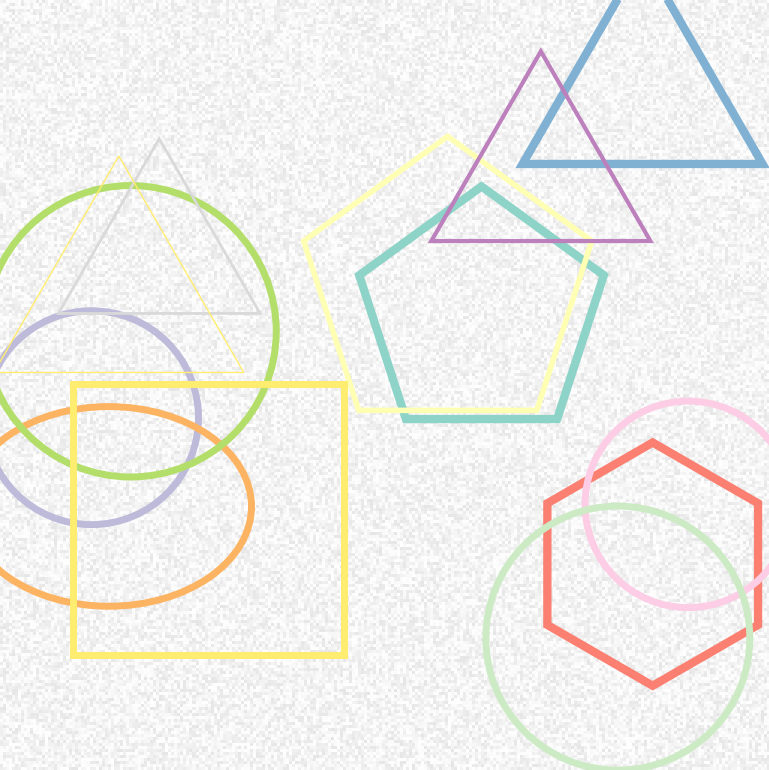[{"shape": "pentagon", "thickness": 3, "radius": 0.84, "center": [0.625, 0.591]}, {"shape": "pentagon", "thickness": 2, "radius": 0.98, "center": [0.581, 0.626]}, {"shape": "circle", "thickness": 2.5, "radius": 0.69, "center": [0.119, 0.458]}, {"shape": "hexagon", "thickness": 3, "radius": 0.79, "center": [0.848, 0.267]}, {"shape": "triangle", "thickness": 3, "radius": 0.9, "center": [0.834, 0.877]}, {"shape": "oval", "thickness": 2.5, "radius": 0.93, "center": [0.141, 0.342]}, {"shape": "circle", "thickness": 2.5, "radius": 0.95, "center": [0.17, 0.57]}, {"shape": "circle", "thickness": 2.5, "radius": 0.67, "center": [0.894, 0.345]}, {"shape": "triangle", "thickness": 1, "radius": 0.76, "center": [0.207, 0.669]}, {"shape": "triangle", "thickness": 1.5, "radius": 0.82, "center": [0.702, 0.769]}, {"shape": "circle", "thickness": 2.5, "radius": 0.86, "center": [0.802, 0.171]}, {"shape": "square", "thickness": 2.5, "radius": 0.88, "center": [0.27, 0.325]}, {"shape": "triangle", "thickness": 0.5, "radius": 0.94, "center": [0.154, 0.61]}]